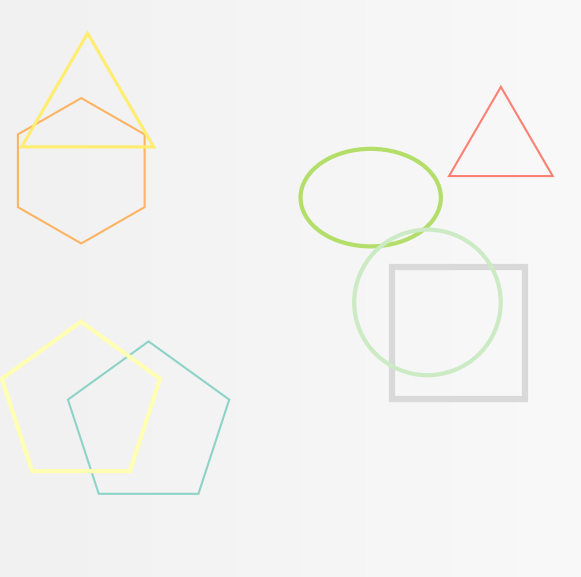[{"shape": "pentagon", "thickness": 1, "radius": 0.73, "center": [0.256, 0.262]}, {"shape": "pentagon", "thickness": 2, "radius": 0.72, "center": [0.139, 0.299]}, {"shape": "triangle", "thickness": 1, "radius": 0.52, "center": [0.862, 0.746]}, {"shape": "hexagon", "thickness": 1, "radius": 0.63, "center": [0.14, 0.703]}, {"shape": "oval", "thickness": 2, "radius": 0.6, "center": [0.638, 0.657]}, {"shape": "square", "thickness": 3, "radius": 0.57, "center": [0.789, 0.423]}, {"shape": "circle", "thickness": 2, "radius": 0.63, "center": [0.735, 0.475]}, {"shape": "triangle", "thickness": 1.5, "radius": 0.66, "center": [0.151, 0.81]}]